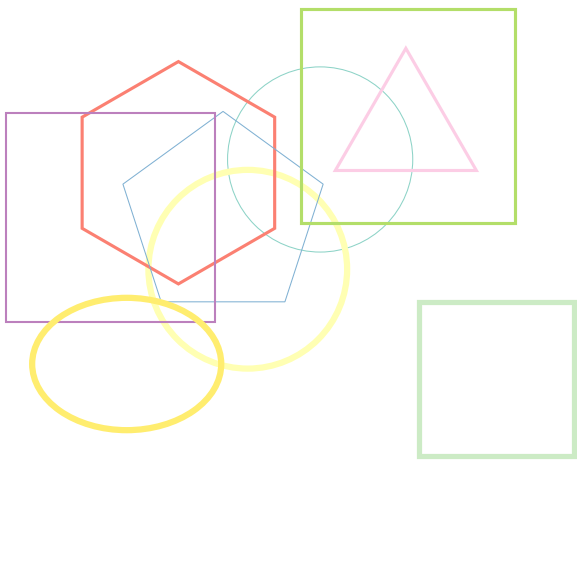[{"shape": "circle", "thickness": 0.5, "radius": 0.8, "center": [0.554, 0.723]}, {"shape": "circle", "thickness": 3, "radius": 0.86, "center": [0.429, 0.533]}, {"shape": "hexagon", "thickness": 1.5, "radius": 0.96, "center": [0.309, 0.7]}, {"shape": "pentagon", "thickness": 0.5, "radius": 0.91, "center": [0.386, 0.624]}, {"shape": "square", "thickness": 1.5, "radius": 0.92, "center": [0.706, 0.799]}, {"shape": "triangle", "thickness": 1.5, "radius": 0.71, "center": [0.703, 0.774]}, {"shape": "square", "thickness": 1, "radius": 0.9, "center": [0.191, 0.623]}, {"shape": "square", "thickness": 2.5, "radius": 0.67, "center": [0.86, 0.343]}, {"shape": "oval", "thickness": 3, "radius": 0.82, "center": [0.219, 0.369]}]